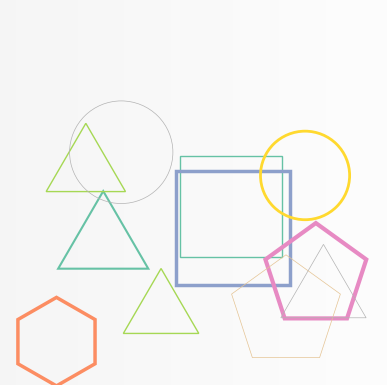[{"shape": "square", "thickness": 1, "radius": 0.66, "center": [0.596, 0.463]}, {"shape": "triangle", "thickness": 1.5, "radius": 0.67, "center": [0.266, 0.369]}, {"shape": "hexagon", "thickness": 2.5, "radius": 0.57, "center": [0.146, 0.113]}, {"shape": "square", "thickness": 2.5, "radius": 0.74, "center": [0.601, 0.408]}, {"shape": "pentagon", "thickness": 3, "radius": 0.68, "center": [0.815, 0.284]}, {"shape": "triangle", "thickness": 1, "radius": 0.56, "center": [0.416, 0.19]}, {"shape": "triangle", "thickness": 1, "radius": 0.59, "center": [0.221, 0.561]}, {"shape": "circle", "thickness": 2, "radius": 0.58, "center": [0.787, 0.544]}, {"shape": "pentagon", "thickness": 0.5, "radius": 0.74, "center": [0.738, 0.191]}, {"shape": "circle", "thickness": 0.5, "radius": 0.67, "center": [0.313, 0.605]}, {"shape": "triangle", "thickness": 0.5, "radius": 0.64, "center": [0.835, 0.238]}]